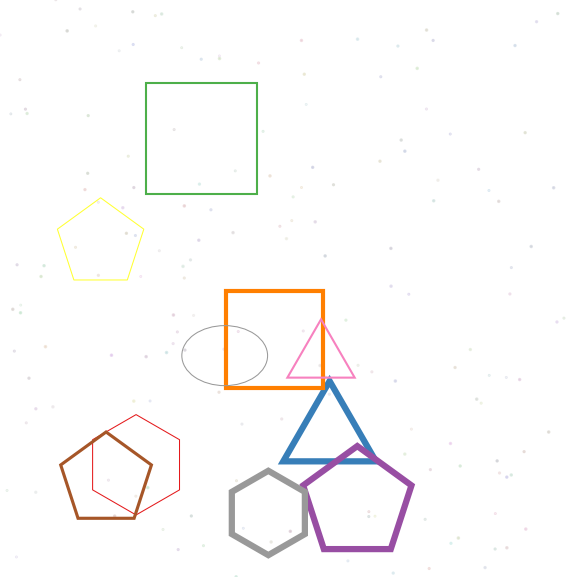[{"shape": "hexagon", "thickness": 0.5, "radius": 0.43, "center": [0.236, 0.194]}, {"shape": "triangle", "thickness": 3, "radius": 0.46, "center": [0.571, 0.247]}, {"shape": "square", "thickness": 1, "radius": 0.48, "center": [0.349, 0.759]}, {"shape": "pentagon", "thickness": 3, "radius": 0.49, "center": [0.619, 0.128]}, {"shape": "square", "thickness": 2, "radius": 0.42, "center": [0.476, 0.411]}, {"shape": "pentagon", "thickness": 0.5, "radius": 0.39, "center": [0.174, 0.578]}, {"shape": "pentagon", "thickness": 1.5, "radius": 0.41, "center": [0.184, 0.168]}, {"shape": "triangle", "thickness": 1, "radius": 0.34, "center": [0.556, 0.379]}, {"shape": "hexagon", "thickness": 3, "radius": 0.37, "center": [0.465, 0.111]}, {"shape": "oval", "thickness": 0.5, "radius": 0.37, "center": [0.389, 0.383]}]